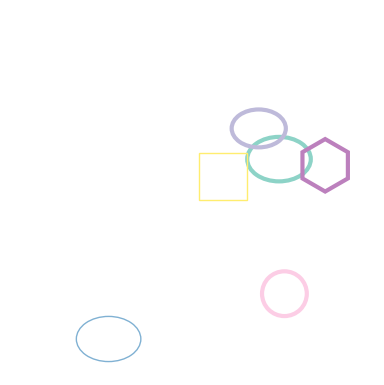[{"shape": "oval", "thickness": 3, "radius": 0.41, "center": [0.725, 0.587]}, {"shape": "oval", "thickness": 3, "radius": 0.35, "center": [0.672, 0.666]}, {"shape": "oval", "thickness": 1, "radius": 0.42, "center": [0.282, 0.12]}, {"shape": "circle", "thickness": 3, "radius": 0.29, "center": [0.739, 0.237]}, {"shape": "hexagon", "thickness": 3, "radius": 0.34, "center": [0.845, 0.571]}, {"shape": "square", "thickness": 1, "radius": 0.31, "center": [0.58, 0.541]}]